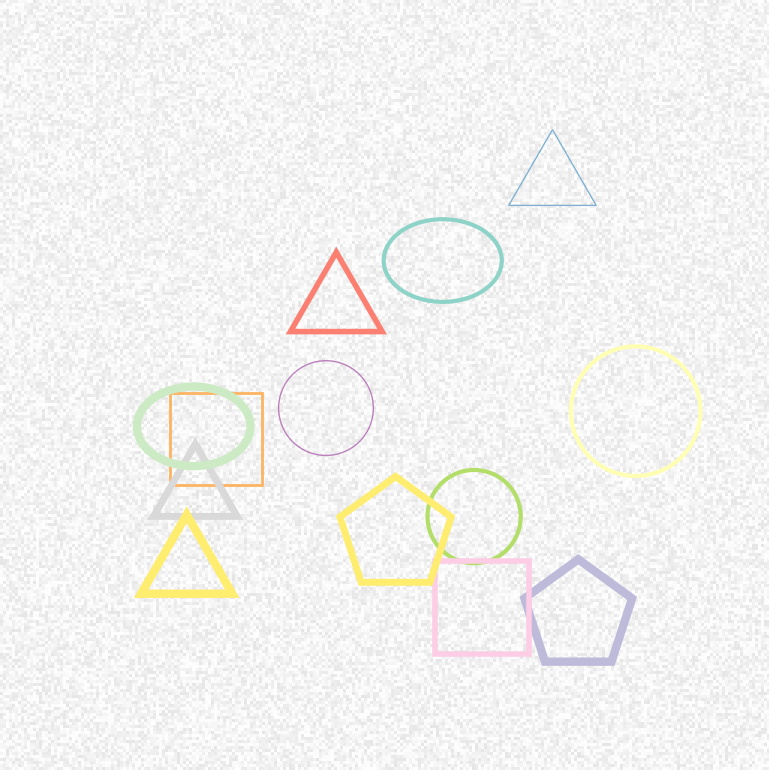[{"shape": "oval", "thickness": 1.5, "radius": 0.38, "center": [0.575, 0.662]}, {"shape": "circle", "thickness": 1.5, "radius": 0.42, "center": [0.826, 0.466]}, {"shape": "pentagon", "thickness": 3, "radius": 0.37, "center": [0.751, 0.2]}, {"shape": "triangle", "thickness": 2, "radius": 0.34, "center": [0.437, 0.604]}, {"shape": "triangle", "thickness": 0.5, "radius": 0.33, "center": [0.717, 0.766]}, {"shape": "square", "thickness": 1, "radius": 0.3, "center": [0.28, 0.43]}, {"shape": "circle", "thickness": 1.5, "radius": 0.3, "center": [0.616, 0.329]}, {"shape": "square", "thickness": 2, "radius": 0.3, "center": [0.626, 0.211]}, {"shape": "triangle", "thickness": 2.5, "radius": 0.31, "center": [0.254, 0.361]}, {"shape": "circle", "thickness": 0.5, "radius": 0.31, "center": [0.423, 0.47]}, {"shape": "oval", "thickness": 3, "radius": 0.37, "center": [0.252, 0.446]}, {"shape": "pentagon", "thickness": 2.5, "radius": 0.38, "center": [0.514, 0.305]}, {"shape": "triangle", "thickness": 3, "radius": 0.34, "center": [0.242, 0.263]}]